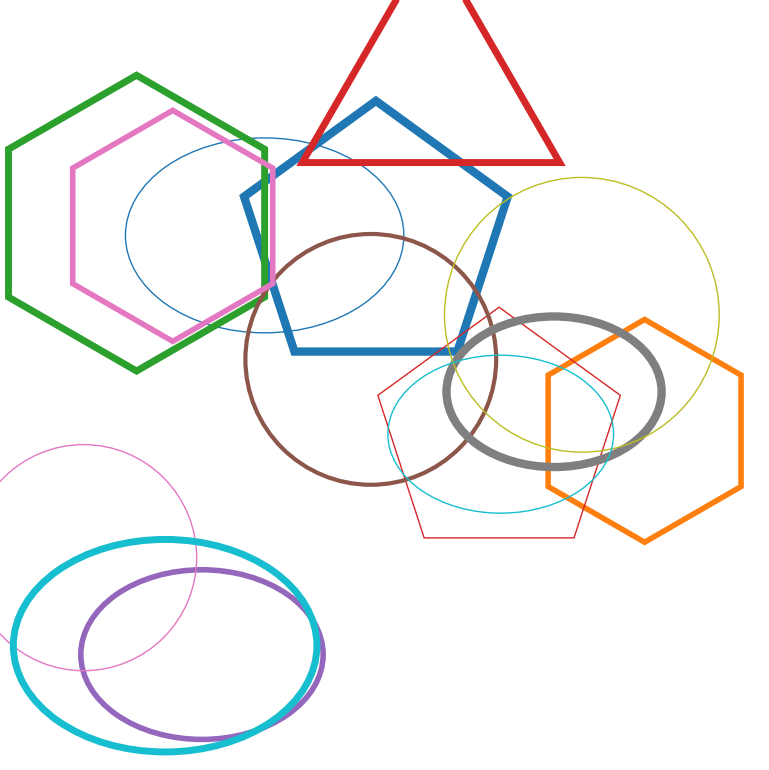[{"shape": "oval", "thickness": 0.5, "radius": 0.9, "center": [0.344, 0.694]}, {"shape": "pentagon", "thickness": 3, "radius": 0.9, "center": [0.488, 0.689]}, {"shape": "hexagon", "thickness": 2, "radius": 0.72, "center": [0.837, 0.44]}, {"shape": "hexagon", "thickness": 2.5, "radius": 0.96, "center": [0.177, 0.71]}, {"shape": "pentagon", "thickness": 0.5, "radius": 0.83, "center": [0.648, 0.435]}, {"shape": "triangle", "thickness": 2.5, "radius": 0.96, "center": [0.56, 0.885]}, {"shape": "oval", "thickness": 2, "radius": 0.79, "center": [0.262, 0.15]}, {"shape": "circle", "thickness": 1.5, "radius": 0.81, "center": [0.482, 0.533]}, {"shape": "hexagon", "thickness": 2, "radius": 0.75, "center": [0.224, 0.707]}, {"shape": "circle", "thickness": 0.5, "radius": 0.73, "center": [0.109, 0.276]}, {"shape": "oval", "thickness": 3, "radius": 0.7, "center": [0.72, 0.491]}, {"shape": "circle", "thickness": 0.5, "radius": 0.89, "center": [0.756, 0.591]}, {"shape": "oval", "thickness": 2.5, "radius": 0.99, "center": [0.214, 0.161]}, {"shape": "oval", "thickness": 0.5, "radius": 0.73, "center": [0.65, 0.436]}]